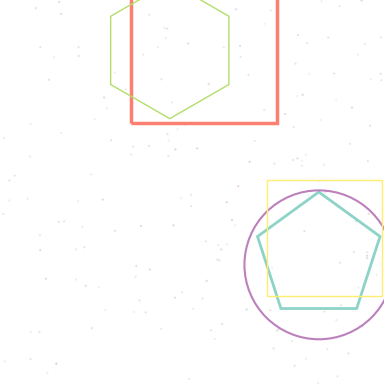[{"shape": "pentagon", "thickness": 2, "radius": 0.84, "center": [0.828, 0.334]}, {"shape": "square", "thickness": 2.5, "radius": 0.95, "center": [0.529, 0.87]}, {"shape": "hexagon", "thickness": 1, "radius": 0.89, "center": [0.441, 0.869]}, {"shape": "circle", "thickness": 1.5, "radius": 0.97, "center": [0.828, 0.312]}, {"shape": "square", "thickness": 1, "radius": 0.75, "center": [0.843, 0.382]}]